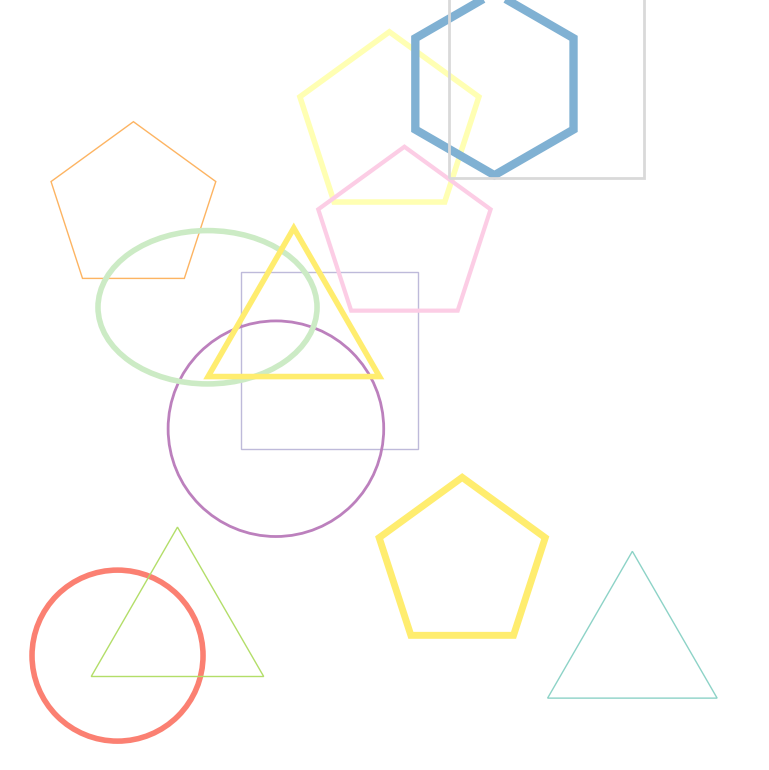[{"shape": "triangle", "thickness": 0.5, "radius": 0.64, "center": [0.821, 0.157]}, {"shape": "pentagon", "thickness": 2, "radius": 0.61, "center": [0.506, 0.836]}, {"shape": "square", "thickness": 0.5, "radius": 0.57, "center": [0.428, 0.531]}, {"shape": "circle", "thickness": 2, "radius": 0.56, "center": [0.153, 0.149]}, {"shape": "hexagon", "thickness": 3, "radius": 0.59, "center": [0.642, 0.891]}, {"shape": "pentagon", "thickness": 0.5, "radius": 0.56, "center": [0.173, 0.729]}, {"shape": "triangle", "thickness": 0.5, "radius": 0.65, "center": [0.23, 0.186]}, {"shape": "pentagon", "thickness": 1.5, "radius": 0.59, "center": [0.525, 0.692]}, {"shape": "square", "thickness": 1, "radius": 0.63, "center": [0.71, 0.896]}, {"shape": "circle", "thickness": 1, "radius": 0.7, "center": [0.358, 0.443]}, {"shape": "oval", "thickness": 2, "radius": 0.71, "center": [0.269, 0.601]}, {"shape": "pentagon", "thickness": 2.5, "radius": 0.57, "center": [0.6, 0.267]}, {"shape": "triangle", "thickness": 2, "radius": 0.64, "center": [0.382, 0.575]}]